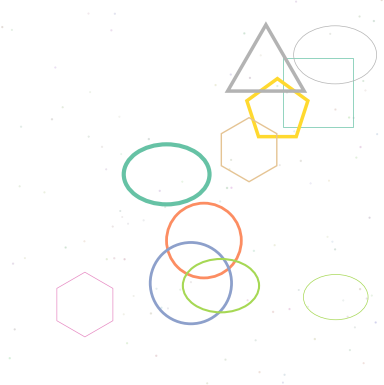[{"shape": "oval", "thickness": 3, "radius": 0.56, "center": [0.433, 0.547]}, {"shape": "square", "thickness": 0.5, "radius": 0.45, "center": [0.827, 0.759]}, {"shape": "circle", "thickness": 2, "radius": 0.49, "center": [0.53, 0.375]}, {"shape": "circle", "thickness": 2, "radius": 0.53, "center": [0.496, 0.265]}, {"shape": "hexagon", "thickness": 0.5, "radius": 0.42, "center": [0.22, 0.209]}, {"shape": "oval", "thickness": 0.5, "radius": 0.42, "center": [0.872, 0.228]}, {"shape": "oval", "thickness": 1.5, "radius": 0.49, "center": [0.574, 0.258]}, {"shape": "pentagon", "thickness": 2.5, "radius": 0.42, "center": [0.72, 0.712]}, {"shape": "hexagon", "thickness": 1, "radius": 0.42, "center": [0.647, 0.611]}, {"shape": "triangle", "thickness": 2.5, "radius": 0.57, "center": [0.691, 0.821]}, {"shape": "oval", "thickness": 0.5, "radius": 0.54, "center": [0.87, 0.858]}]